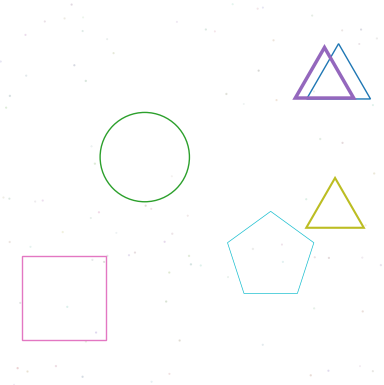[{"shape": "triangle", "thickness": 1, "radius": 0.48, "center": [0.879, 0.791]}, {"shape": "circle", "thickness": 1, "radius": 0.58, "center": [0.376, 0.592]}, {"shape": "triangle", "thickness": 2.5, "radius": 0.44, "center": [0.843, 0.789]}, {"shape": "square", "thickness": 1, "radius": 0.55, "center": [0.165, 0.225]}, {"shape": "triangle", "thickness": 1.5, "radius": 0.43, "center": [0.87, 0.452]}, {"shape": "pentagon", "thickness": 0.5, "radius": 0.59, "center": [0.703, 0.333]}]